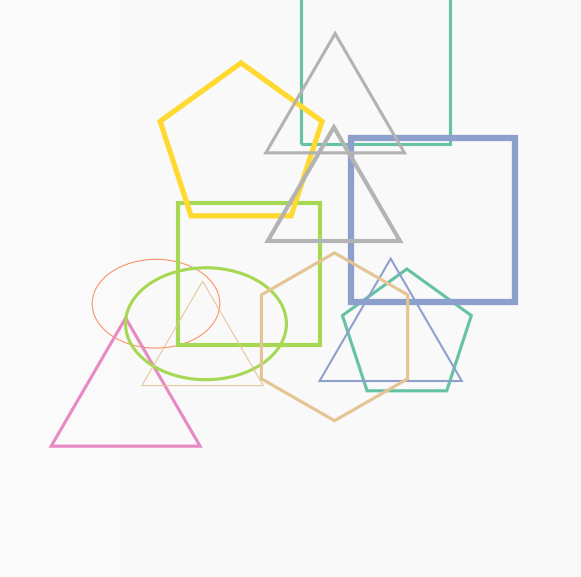[{"shape": "square", "thickness": 1.5, "radius": 0.64, "center": [0.646, 0.877]}, {"shape": "pentagon", "thickness": 1.5, "radius": 0.58, "center": [0.7, 0.417]}, {"shape": "oval", "thickness": 0.5, "radius": 0.55, "center": [0.268, 0.473]}, {"shape": "triangle", "thickness": 1, "radius": 0.71, "center": [0.672, 0.41]}, {"shape": "square", "thickness": 3, "radius": 0.71, "center": [0.745, 0.618]}, {"shape": "triangle", "thickness": 1.5, "radius": 0.74, "center": [0.216, 0.301]}, {"shape": "oval", "thickness": 1.5, "radius": 0.69, "center": [0.354, 0.439]}, {"shape": "square", "thickness": 2, "radius": 0.61, "center": [0.428, 0.525]}, {"shape": "pentagon", "thickness": 2.5, "radius": 0.73, "center": [0.415, 0.744]}, {"shape": "hexagon", "thickness": 1.5, "radius": 0.73, "center": [0.576, 0.416]}, {"shape": "triangle", "thickness": 0.5, "radius": 0.6, "center": [0.349, 0.392]}, {"shape": "triangle", "thickness": 1.5, "radius": 0.69, "center": [0.577, 0.803]}, {"shape": "triangle", "thickness": 2, "radius": 0.66, "center": [0.574, 0.647]}]